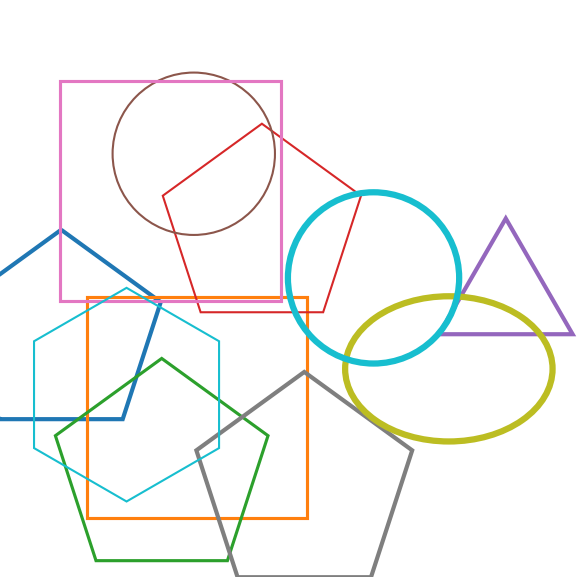[{"shape": "pentagon", "thickness": 2, "radius": 0.91, "center": [0.106, 0.42]}, {"shape": "square", "thickness": 1.5, "radius": 0.95, "center": [0.341, 0.294]}, {"shape": "pentagon", "thickness": 1.5, "radius": 0.97, "center": [0.28, 0.185]}, {"shape": "pentagon", "thickness": 1, "radius": 0.9, "center": [0.453, 0.604]}, {"shape": "triangle", "thickness": 2, "radius": 0.67, "center": [0.876, 0.487]}, {"shape": "circle", "thickness": 1, "radius": 0.7, "center": [0.336, 0.733]}, {"shape": "square", "thickness": 1.5, "radius": 0.96, "center": [0.295, 0.668]}, {"shape": "pentagon", "thickness": 2, "radius": 0.98, "center": [0.527, 0.159]}, {"shape": "oval", "thickness": 3, "radius": 0.9, "center": [0.777, 0.36]}, {"shape": "circle", "thickness": 3, "radius": 0.74, "center": [0.647, 0.518]}, {"shape": "hexagon", "thickness": 1, "radius": 0.92, "center": [0.219, 0.316]}]